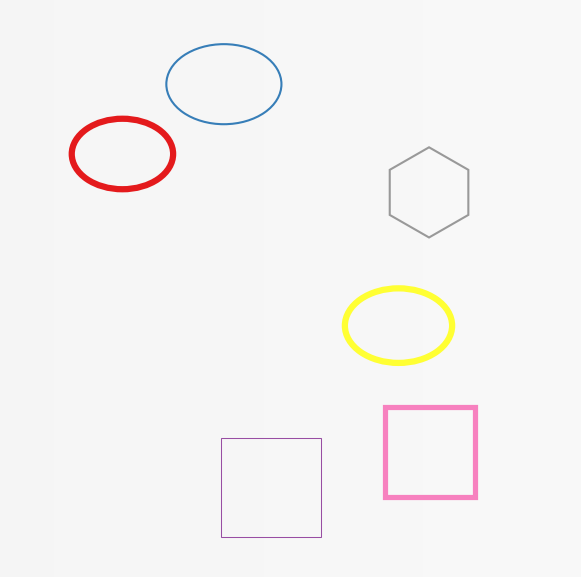[{"shape": "oval", "thickness": 3, "radius": 0.44, "center": [0.211, 0.732]}, {"shape": "oval", "thickness": 1, "radius": 0.5, "center": [0.385, 0.853]}, {"shape": "square", "thickness": 0.5, "radius": 0.43, "center": [0.466, 0.154]}, {"shape": "oval", "thickness": 3, "radius": 0.46, "center": [0.686, 0.435]}, {"shape": "square", "thickness": 2.5, "radius": 0.39, "center": [0.739, 0.217]}, {"shape": "hexagon", "thickness": 1, "radius": 0.39, "center": [0.738, 0.666]}]